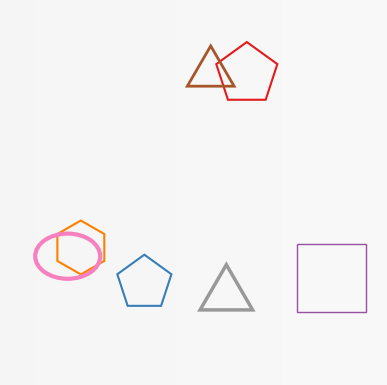[{"shape": "pentagon", "thickness": 1.5, "radius": 0.41, "center": [0.637, 0.808]}, {"shape": "pentagon", "thickness": 1.5, "radius": 0.37, "center": [0.373, 0.265]}, {"shape": "square", "thickness": 1, "radius": 0.44, "center": [0.856, 0.277]}, {"shape": "hexagon", "thickness": 1.5, "radius": 0.35, "center": [0.209, 0.357]}, {"shape": "triangle", "thickness": 2, "radius": 0.35, "center": [0.544, 0.811]}, {"shape": "oval", "thickness": 3, "radius": 0.42, "center": [0.175, 0.335]}, {"shape": "triangle", "thickness": 2.5, "radius": 0.39, "center": [0.584, 0.234]}]